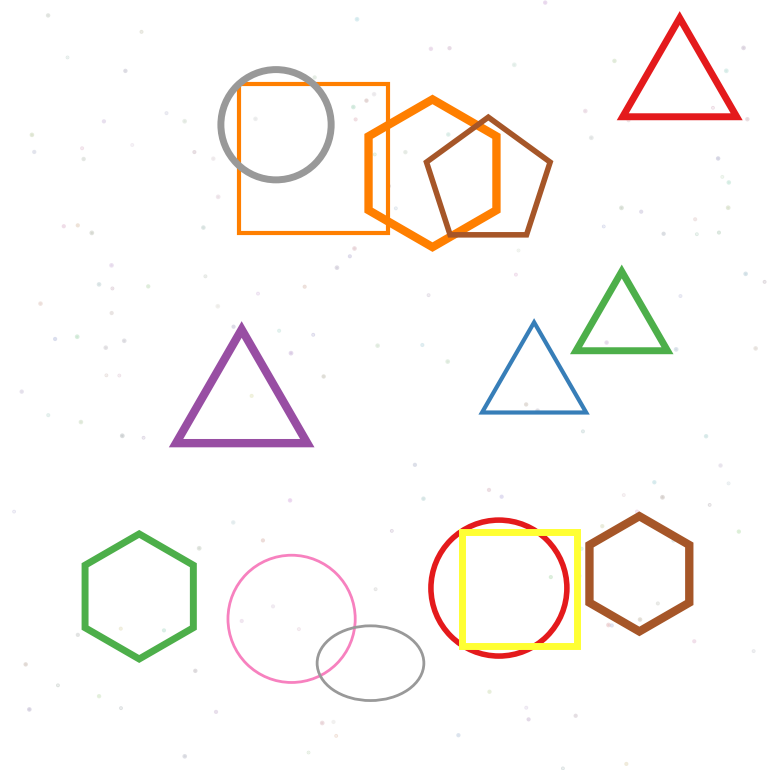[{"shape": "circle", "thickness": 2, "radius": 0.44, "center": [0.648, 0.236]}, {"shape": "triangle", "thickness": 2.5, "radius": 0.43, "center": [0.883, 0.891]}, {"shape": "triangle", "thickness": 1.5, "radius": 0.39, "center": [0.694, 0.503]}, {"shape": "triangle", "thickness": 2.5, "radius": 0.34, "center": [0.807, 0.579]}, {"shape": "hexagon", "thickness": 2.5, "radius": 0.41, "center": [0.181, 0.225]}, {"shape": "triangle", "thickness": 3, "radius": 0.49, "center": [0.314, 0.474]}, {"shape": "square", "thickness": 1.5, "radius": 0.49, "center": [0.407, 0.794]}, {"shape": "hexagon", "thickness": 3, "radius": 0.48, "center": [0.562, 0.775]}, {"shape": "square", "thickness": 2.5, "radius": 0.37, "center": [0.675, 0.235]}, {"shape": "pentagon", "thickness": 2, "radius": 0.42, "center": [0.634, 0.763]}, {"shape": "hexagon", "thickness": 3, "radius": 0.37, "center": [0.83, 0.255]}, {"shape": "circle", "thickness": 1, "radius": 0.41, "center": [0.379, 0.196]}, {"shape": "oval", "thickness": 1, "radius": 0.35, "center": [0.481, 0.139]}, {"shape": "circle", "thickness": 2.5, "radius": 0.36, "center": [0.358, 0.838]}]